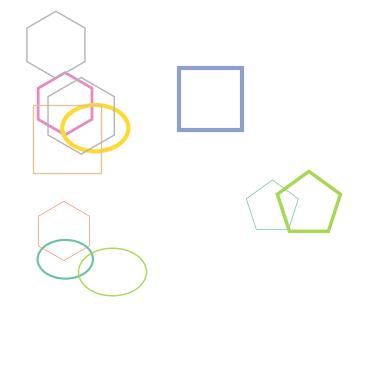[{"shape": "oval", "thickness": 1.5, "radius": 0.36, "center": [0.17, 0.327]}, {"shape": "pentagon", "thickness": 0.5, "radius": 0.36, "center": [0.707, 0.462]}, {"shape": "hexagon", "thickness": 0.5, "radius": 0.38, "center": [0.166, 0.4]}, {"shape": "square", "thickness": 3, "radius": 0.4, "center": [0.547, 0.743]}, {"shape": "hexagon", "thickness": 2, "radius": 0.4, "center": [0.169, 0.73]}, {"shape": "pentagon", "thickness": 2.5, "radius": 0.43, "center": [0.802, 0.469]}, {"shape": "oval", "thickness": 1, "radius": 0.44, "center": [0.292, 0.293]}, {"shape": "oval", "thickness": 3, "radius": 0.43, "center": [0.248, 0.667]}, {"shape": "square", "thickness": 1, "radius": 0.44, "center": [0.175, 0.638]}, {"shape": "hexagon", "thickness": 1, "radius": 0.44, "center": [0.145, 0.884]}, {"shape": "hexagon", "thickness": 1, "radius": 0.5, "center": [0.211, 0.699]}]